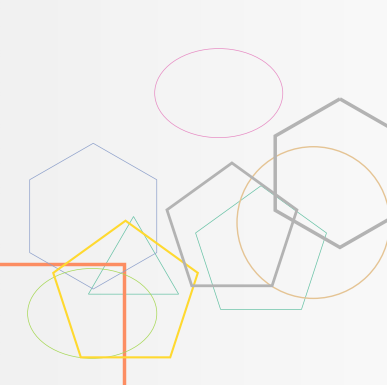[{"shape": "pentagon", "thickness": 0.5, "radius": 0.89, "center": [0.674, 0.34]}, {"shape": "triangle", "thickness": 0.5, "radius": 0.67, "center": [0.345, 0.303]}, {"shape": "square", "thickness": 2.5, "radius": 1.0, "center": [0.121, 0.114]}, {"shape": "hexagon", "thickness": 0.5, "radius": 0.95, "center": [0.241, 0.439]}, {"shape": "oval", "thickness": 0.5, "radius": 0.83, "center": [0.564, 0.758]}, {"shape": "oval", "thickness": 0.5, "radius": 0.83, "center": [0.238, 0.186]}, {"shape": "pentagon", "thickness": 1.5, "radius": 0.98, "center": [0.324, 0.231]}, {"shape": "circle", "thickness": 1, "radius": 0.99, "center": [0.809, 0.422]}, {"shape": "pentagon", "thickness": 2, "radius": 0.88, "center": [0.599, 0.4]}, {"shape": "hexagon", "thickness": 2.5, "radius": 0.96, "center": [0.877, 0.55]}]